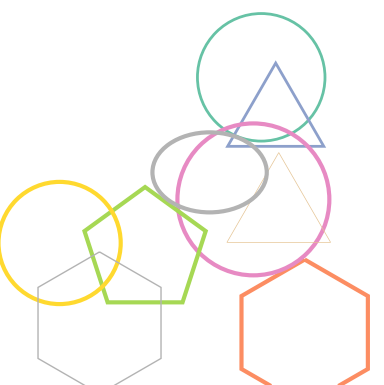[{"shape": "circle", "thickness": 2, "radius": 0.83, "center": [0.678, 0.799]}, {"shape": "hexagon", "thickness": 3, "radius": 0.95, "center": [0.791, 0.136]}, {"shape": "triangle", "thickness": 2, "radius": 0.72, "center": [0.716, 0.692]}, {"shape": "circle", "thickness": 3, "radius": 0.99, "center": [0.658, 0.482]}, {"shape": "pentagon", "thickness": 3, "radius": 0.83, "center": [0.377, 0.349]}, {"shape": "circle", "thickness": 3, "radius": 0.79, "center": [0.155, 0.369]}, {"shape": "triangle", "thickness": 0.5, "radius": 0.78, "center": [0.724, 0.448]}, {"shape": "hexagon", "thickness": 1, "radius": 0.92, "center": [0.258, 0.161]}, {"shape": "oval", "thickness": 3, "radius": 0.74, "center": [0.544, 0.552]}]